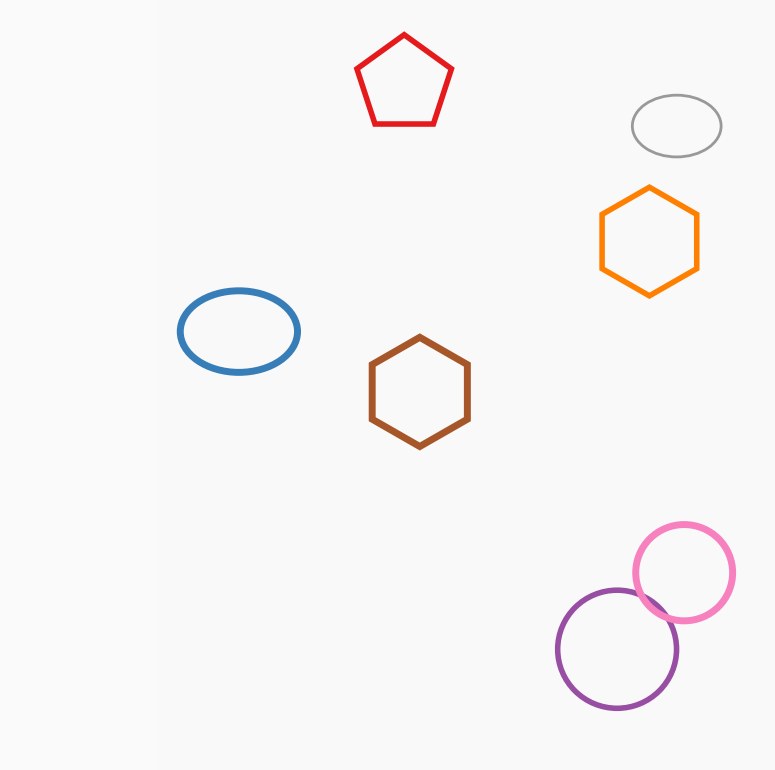[{"shape": "pentagon", "thickness": 2, "radius": 0.32, "center": [0.522, 0.891]}, {"shape": "oval", "thickness": 2.5, "radius": 0.38, "center": [0.308, 0.569]}, {"shape": "circle", "thickness": 2, "radius": 0.38, "center": [0.796, 0.157]}, {"shape": "hexagon", "thickness": 2, "radius": 0.35, "center": [0.838, 0.686]}, {"shape": "hexagon", "thickness": 2.5, "radius": 0.35, "center": [0.542, 0.491]}, {"shape": "circle", "thickness": 2.5, "radius": 0.31, "center": [0.883, 0.256]}, {"shape": "oval", "thickness": 1, "radius": 0.29, "center": [0.873, 0.836]}]